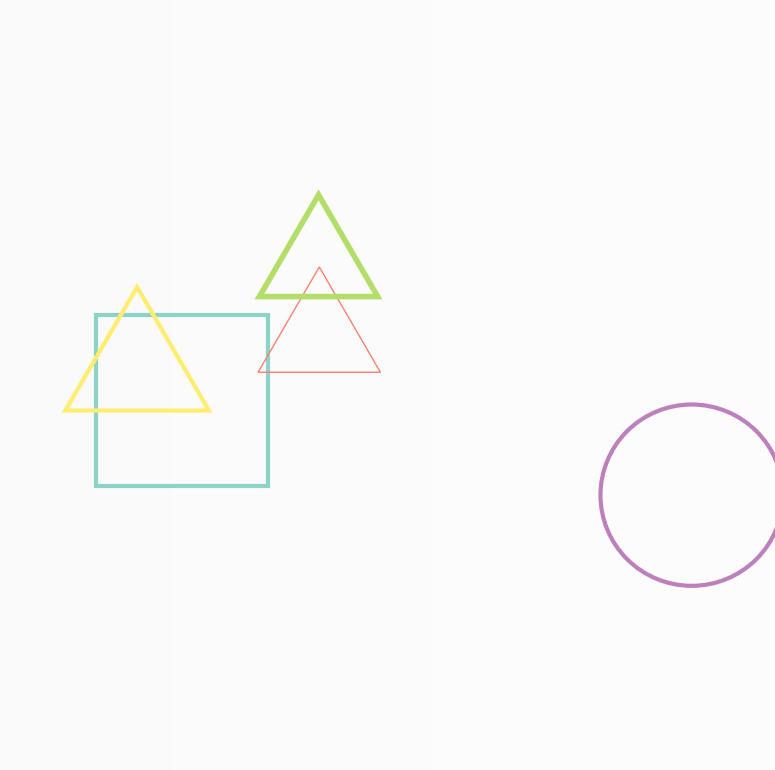[{"shape": "square", "thickness": 1.5, "radius": 0.56, "center": [0.235, 0.48]}, {"shape": "triangle", "thickness": 0.5, "radius": 0.46, "center": [0.412, 0.562]}, {"shape": "triangle", "thickness": 2, "radius": 0.44, "center": [0.411, 0.659]}, {"shape": "circle", "thickness": 1.5, "radius": 0.59, "center": [0.893, 0.357]}, {"shape": "triangle", "thickness": 1.5, "radius": 0.53, "center": [0.177, 0.52]}]